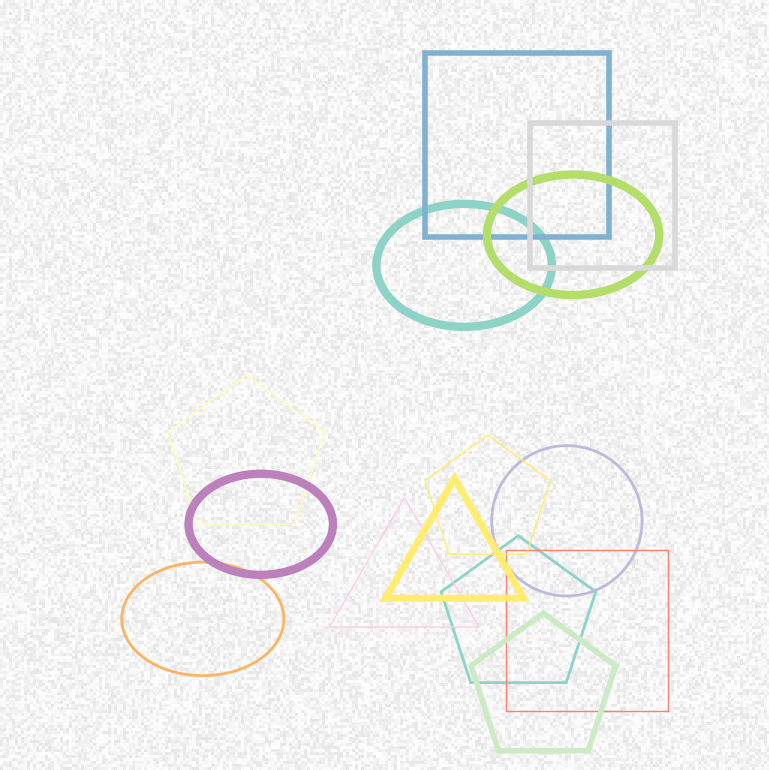[{"shape": "oval", "thickness": 3, "radius": 0.57, "center": [0.603, 0.655]}, {"shape": "pentagon", "thickness": 1, "radius": 0.53, "center": [0.673, 0.199]}, {"shape": "pentagon", "thickness": 0.5, "radius": 0.53, "center": [0.32, 0.406]}, {"shape": "circle", "thickness": 1, "radius": 0.49, "center": [0.736, 0.324]}, {"shape": "square", "thickness": 0.5, "radius": 0.52, "center": [0.762, 0.181]}, {"shape": "square", "thickness": 2, "radius": 0.6, "center": [0.672, 0.812]}, {"shape": "oval", "thickness": 1, "radius": 0.53, "center": [0.263, 0.196]}, {"shape": "oval", "thickness": 3, "radius": 0.56, "center": [0.744, 0.695]}, {"shape": "triangle", "thickness": 0.5, "radius": 0.56, "center": [0.525, 0.242]}, {"shape": "square", "thickness": 2, "radius": 0.47, "center": [0.782, 0.746]}, {"shape": "oval", "thickness": 3, "radius": 0.47, "center": [0.339, 0.319]}, {"shape": "pentagon", "thickness": 2, "radius": 0.49, "center": [0.706, 0.105]}, {"shape": "triangle", "thickness": 2.5, "radius": 0.52, "center": [0.59, 0.275]}, {"shape": "pentagon", "thickness": 0.5, "radius": 0.43, "center": [0.633, 0.349]}]